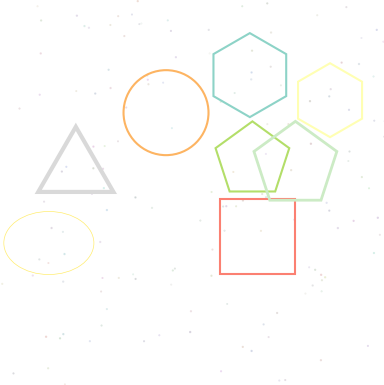[{"shape": "hexagon", "thickness": 1.5, "radius": 0.55, "center": [0.649, 0.805]}, {"shape": "hexagon", "thickness": 1.5, "radius": 0.48, "center": [0.857, 0.74]}, {"shape": "square", "thickness": 1.5, "radius": 0.49, "center": [0.669, 0.385]}, {"shape": "circle", "thickness": 1.5, "radius": 0.55, "center": [0.431, 0.707]}, {"shape": "pentagon", "thickness": 1.5, "radius": 0.5, "center": [0.656, 0.584]}, {"shape": "triangle", "thickness": 3, "radius": 0.56, "center": [0.197, 0.558]}, {"shape": "pentagon", "thickness": 2, "radius": 0.57, "center": [0.767, 0.572]}, {"shape": "oval", "thickness": 0.5, "radius": 0.58, "center": [0.127, 0.369]}]